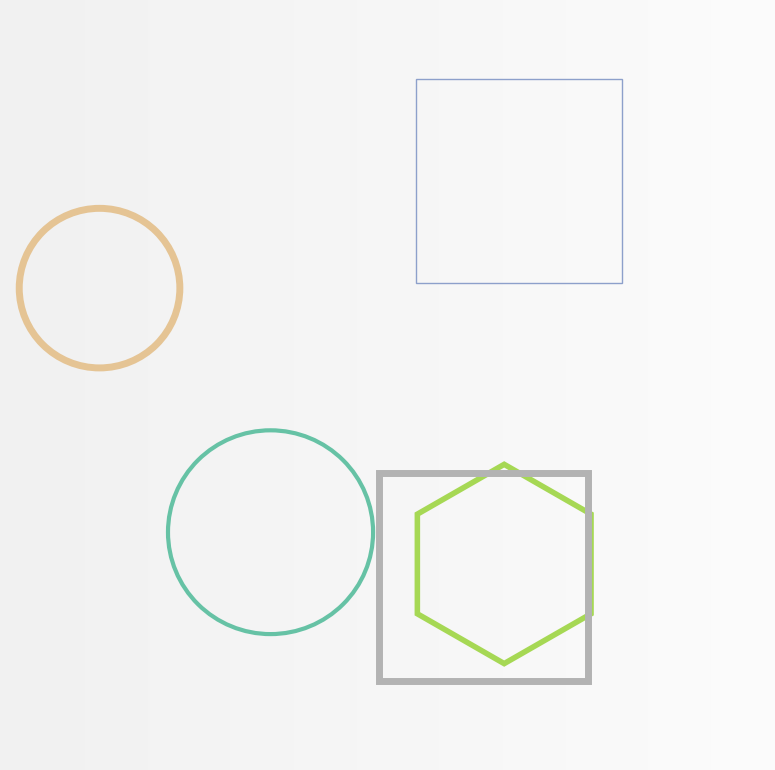[{"shape": "circle", "thickness": 1.5, "radius": 0.66, "center": [0.349, 0.309]}, {"shape": "square", "thickness": 0.5, "radius": 0.66, "center": [0.67, 0.765]}, {"shape": "hexagon", "thickness": 2, "radius": 0.65, "center": [0.651, 0.268]}, {"shape": "circle", "thickness": 2.5, "radius": 0.52, "center": [0.128, 0.626]}, {"shape": "square", "thickness": 2.5, "radius": 0.67, "center": [0.624, 0.251]}]